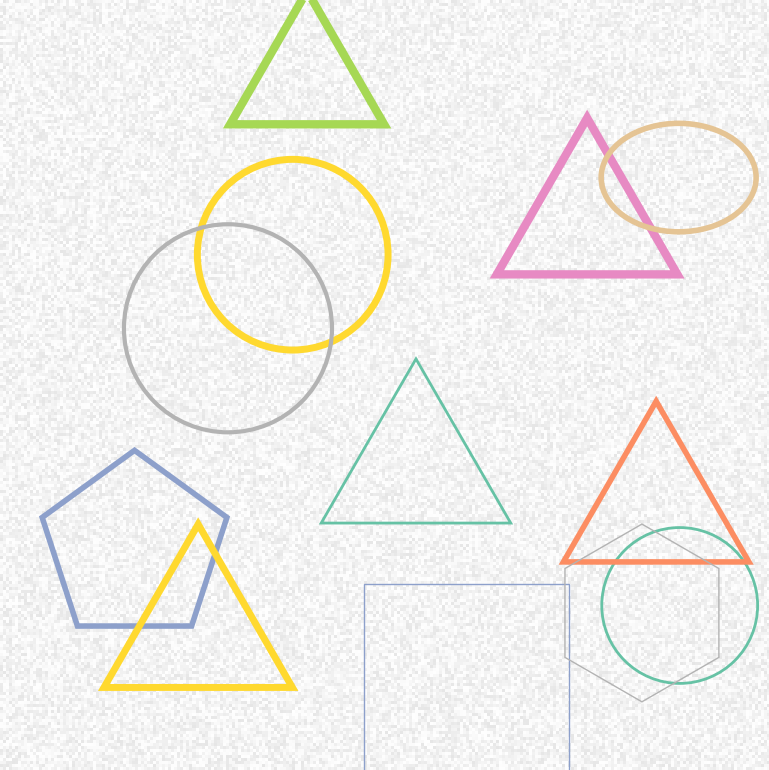[{"shape": "triangle", "thickness": 1, "radius": 0.71, "center": [0.54, 0.392]}, {"shape": "circle", "thickness": 1, "radius": 0.51, "center": [0.883, 0.214]}, {"shape": "triangle", "thickness": 2, "radius": 0.7, "center": [0.852, 0.34]}, {"shape": "square", "thickness": 0.5, "radius": 0.66, "center": [0.606, 0.109]}, {"shape": "pentagon", "thickness": 2, "radius": 0.63, "center": [0.175, 0.289]}, {"shape": "triangle", "thickness": 3, "radius": 0.68, "center": [0.763, 0.711]}, {"shape": "triangle", "thickness": 3, "radius": 0.58, "center": [0.399, 0.896]}, {"shape": "circle", "thickness": 2.5, "radius": 0.62, "center": [0.38, 0.669]}, {"shape": "triangle", "thickness": 2.5, "radius": 0.71, "center": [0.257, 0.178]}, {"shape": "oval", "thickness": 2, "radius": 0.5, "center": [0.881, 0.769]}, {"shape": "hexagon", "thickness": 0.5, "radius": 0.58, "center": [0.834, 0.204]}, {"shape": "circle", "thickness": 1.5, "radius": 0.68, "center": [0.296, 0.574]}]